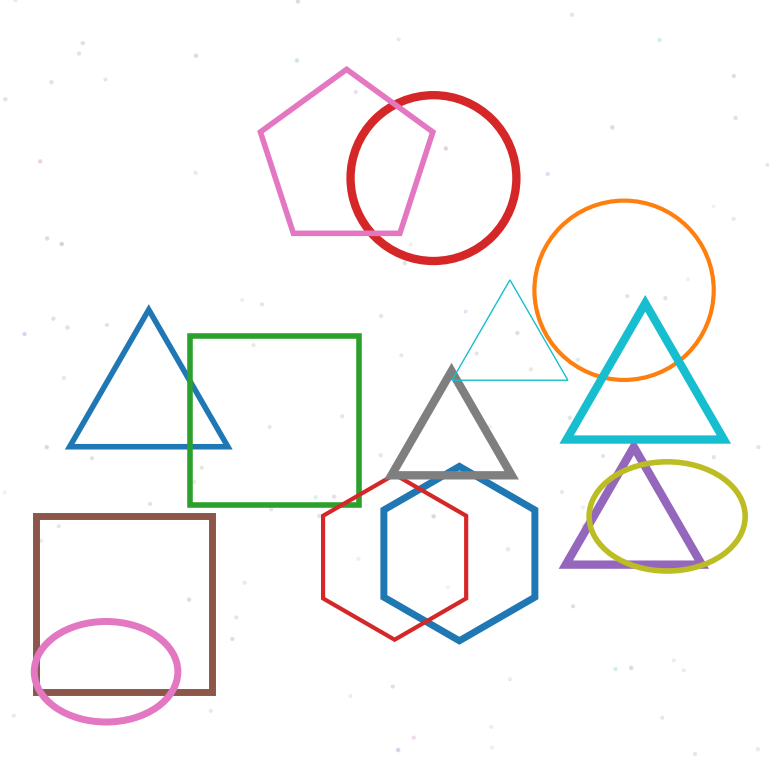[{"shape": "hexagon", "thickness": 2.5, "radius": 0.57, "center": [0.597, 0.281]}, {"shape": "triangle", "thickness": 2, "radius": 0.59, "center": [0.193, 0.479]}, {"shape": "circle", "thickness": 1.5, "radius": 0.58, "center": [0.81, 0.623]}, {"shape": "square", "thickness": 2, "radius": 0.55, "center": [0.357, 0.454]}, {"shape": "hexagon", "thickness": 1.5, "radius": 0.54, "center": [0.512, 0.276]}, {"shape": "circle", "thickness": 3, "radius": 0.54, "center": [0.563, 0.769]}, {"shape": "triangle", "thickness": 3, "radius": 0.51, "center": [0.823, 0.318]}, {"shape": "square", "thickness": 2.5, "radius": 0.57, "center": [0.161, 0.216]}, {"shape": "oval", "thickness": 2.5, "radius": 0.47, "center": [0.138, 0.128]}, {"shape": "pentagon", "thickness": 2, "radius": 0.59, "center": [0.45, 0.792]}, {"shape": "triangle", "thickness": 3, "radius": 0.45, "center": [0.586, 0.428]}, {"shape": "oval", "thickness": 2, "radius": 0.51, "center": [0.866, 0.329]}, {"shape": "triangle", "thickness": 0.5, "radius": 0.43, "center": [0.662, 0.55]}, {"shape": "triangle", "thickness": 3, "radius": 0.59, "center": [0.838, 0.488]}]